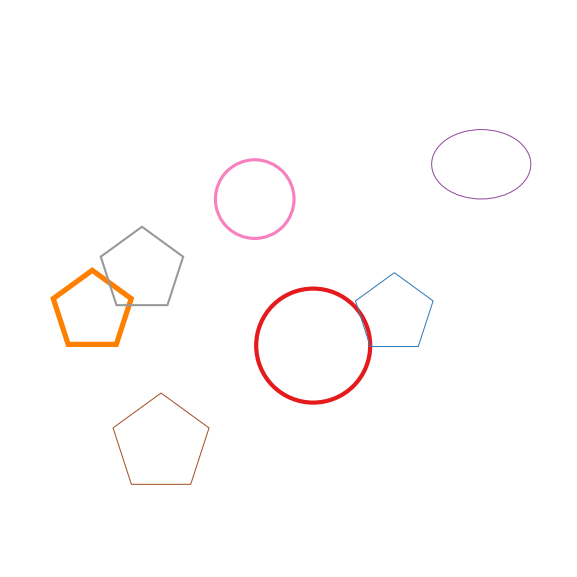[{"shape": "circle", "thickness": 2, "radius": 0.49, "center": [0.542, 0.401]}, {"shape": "pentagon", "thickness": 0.5, "radius": 0.35, "center": [0.683, 0.456]}, {"shape": "oval", "thickness": 0.5, "radius": 0.43, "center": [0.833, 0.715]}, {"shape": "pentagon", "thickness": 2.5, "radius": 0.35, "center": [0.16, 0.46]}, {"shape": "pentagon", "thickness": 0.5, "radius": 0.44, "center": [0.279, 0.231]}, {"shape": "circle", "thickness": 1.5, "radius": 0.34, "center": [0.441, 0.654]}, {"shape": "pentagon", "thickness": 1, "radius": 0.38, "center": [0.246, 0.531]}]